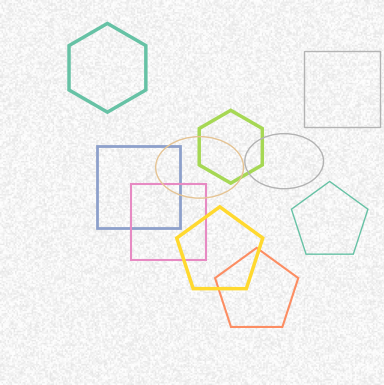[{"shape": "pentagon", "thickness": 1, "radius": 0.52, "center": [0.856, 0.424]}, {"shape": "hexagon", "thickness": 2.5, "radius": 0.58, "center": [0.279, 0.824]}, {"shape": "pentagon", "thickness": 1.5, "radius": 0.57, "center": [0.667, 0.243]}, {"shape": "square", "thickness": 2, "radius": 0.54, "center": [0.359, 0.514]}, {"shape": "square", "thickness": 1.5, "radius": 0.49, "center": [0.438, 0.424]}, {"shape": "hexagon", "thickness": 2.5, "radius": 0.47, "center": [0.599, 0.619]}, {"shape": "pentagon", "thickness": 2.5, "radius": 0.59, "center": [0.571, 0.345]}, {"shape": "oval", "thickness": 1, "radius": 0.57, "center": [0.518, 0.565]}, {"shape": "oval", "thickness": 1, "radius": 0.51, "center": [0.738, 0.581]}, {"shape": "square", "thickness": 1, "radius": 0.49, "center": [0.889, 0.77]}]